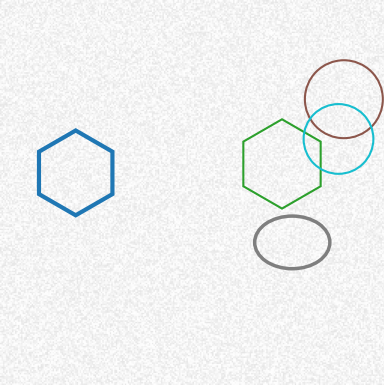[{"shape": "hexagon", "thickness": 3, "radius": 0.55, "center": [0.197, 0.551]}, {"shape": "hexagon", "thickness": 1.5, "radius": 0.58, "center": [0.732, 0.574]}, {"shape": "circle", "thickness": 1.5, "radius": 0.51, "center": [0.893, 0.742]}, {"shape": "oval", "thickness": 2.5, "radius": 0.49, "center": [0.759, 0.37]}, {"shape": "circle", "thickness": 1.5, "radius": 0.45, "center": [0.879, 0.639]}]